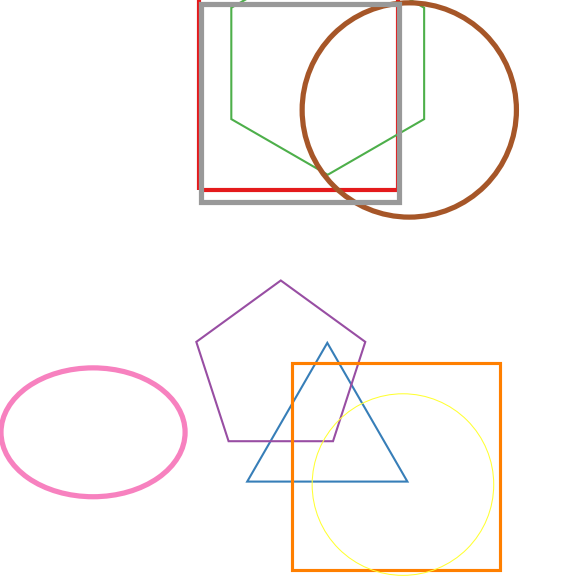[{"shape": "square", "thickness": 2, "radius": 0.86, "center": [0.517, 0.843]}, {"shape": "triangle", "thickness": 1, "radius": 0.8, "center": [0.567, 0.245]}, {"shape": "hexagon", "thickness": 1, "radius": 0.96, "center": [0.567, 0.889]}, {"shape": "pentagon", "thickness": 1, "radius": 0.77, "center": [0.486, 0.36]}, {"shape": "square", "thickness": 1.5, "radius": 0.9, "center": [0.686, 0.192]}, {"shape": "circle", "thickness": 0.5, "radius": 0.79, "center": [0.698, 0.16]}, {"shape": "circle", "thickness": 2.5, "radius": 0.93, "center": [0.709, 0.809]}, {"shape": "oval", "thickness": 2.5, "radius": 0.8, "center": [0.161, 0.251]}, {"shape": "square", "thickness": 2.5, "radius": 0.86, "center": [0.519, 0.821]}]